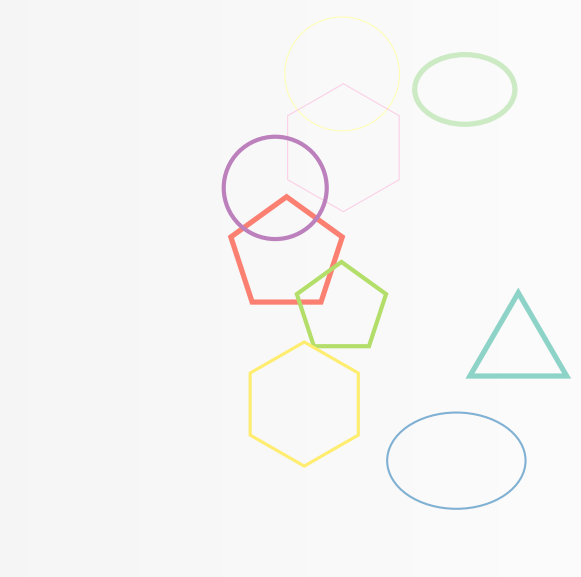[{"shape": "triangle", "thickness": 2.5, "radius": 0.48, "center": [0.892, 0.396]}, {"shape": "circle", "thickness": 0.5, "radius": 0.49, "center": [0.589, 0.871]}, {"shape": "pentagon", "thickness": 2.5, "radius": 0.5, "center": [0.493, 0.558]}, {"shape": "oval", "thickness": 1, "radius": 0.6, "center": [0.785, 0.201]}, {"shape": "pentagon", "thickness": 2, "radius": 0.4, "center": [0.587, 0.465]}, {"shape": "hexagon", "thickness": 0.5, "radius": 0.55, "center": [0.591, 0.743]}, {"shape": "circle", "thickness": 2, "radius": 0.44, "center": [0.474, 0.674]}, {"shape": "oval", "thickness": 2.5, "radius": 0.43, "center": [0.8, 0.844]}, {"shape": "hexagon", "thickness": 1.5, "radius": 0.54, "center": [0.523, 0.299]}]